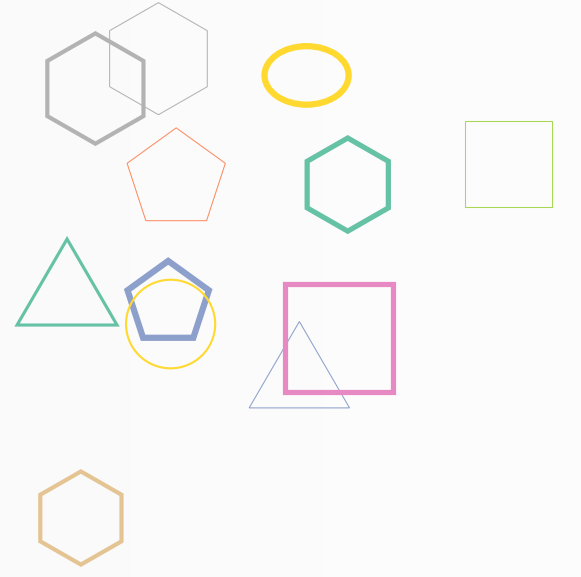[{"shape": "triangle", "thickness": 1.5, "radius": 0.5, "center": [0.115, 0.486]}, {"shape": "hexagon", "thickness": 2.5, "radius": 0.4, "center": [0.598, 0.68]}, {"shape": "pentagon", "thickness": 0.5, "radius": 0.44, "center": [0.303, 0.689]}, {"shape": "pentagon", "thickness": 3, "radius": 0.37, "center": [0.289, 0.474]}, {"shape": "triangle", "thickness": 0.5, "radius": 0.5, "center": [0.515, 0.343]}, {"shape": "square", "thickness": 2.5, "radius": 0.47, "center": [0.583, 0.414]}, {"shape": "square", "thickness": 0.5, "radius": 0.37, "center": [0.875, 0.716]}, {"shape": "circle", "thickness": 1, "radius": 0.38, "center": [0.293, 0.438]}, {"shape": "oval", "thickness": 3, "radius": 0.36, "center": [0.527, 0.869]}, {"shape": "hexagon", "thickness": 2, "radius": 0.4, "center": [0.139, 0.102]}, {"shape": "hexagon", "thickness": 2, "radius": 0.48, "center": [0.164, 0.846]}, {"shape": "hexagon", "thickness": 0.5, "radius": 0.48, "center": [0.273, 0.898]}]